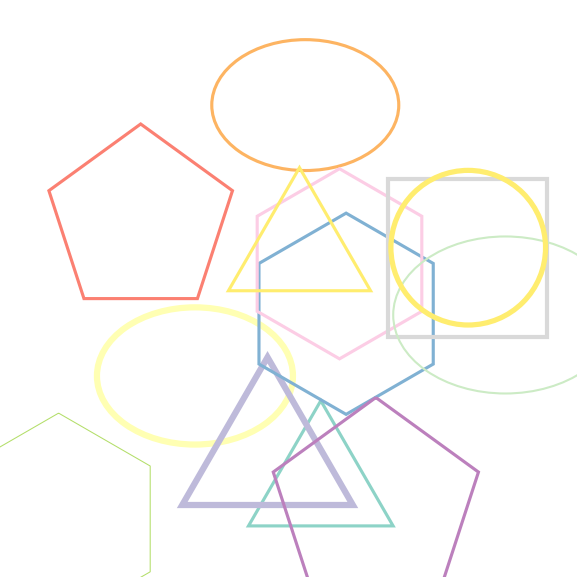[{"shape": "triangle", "thickness": 1.5, "radius": 0.72, "center": [0.555, 0.161]}, {"shape": "oval", "thickness": 3, "radius": 0.85, "center": [0.338, 0.348]}, {"shape": "triangle", "thickness": 3, "radius": 0.85, "center": [0.463, 0.21]}, {"shape": "pentagon", "thickness": 1.5, "radius": 0.84, "center": [0.244, 0.617]}, {"shape": "hexagon", "thickness": 1.5, "radius": 0.87, "center": [0.599, 0.456]}, {"shape": "oval", "thickness": 1.5, "radius": 0.81, "center": [0.529, 0.817]}, {"shape": "hexagon", "thickness": 0.5, "radius": 0.92, "center": [0.101, 0.101]}, {"shape": "hexagon", "thickness": 1.5, "radius": 0.82, "center": [0.588, 0.542]}, {"shape": "square", "thickness": 2, "radius": 0.69, "center": [0.81, 0.552]}, {"shape": "pentagon", "thickness": 1.5, "radius": 0.93, "center": [0.651, 0.124]}, {"shape": "oval", "thickness": 1, "radius": 0.97, "center": [0.875, 0.454]}, {"shape": "triangle", "thickness": 1.5, "radius": 0.71, "center": [0.519, 0.567]}, {"shape": "circle", "thickness": 2.5, "radius": 0.67, "center": [0.811, 0.57]}]